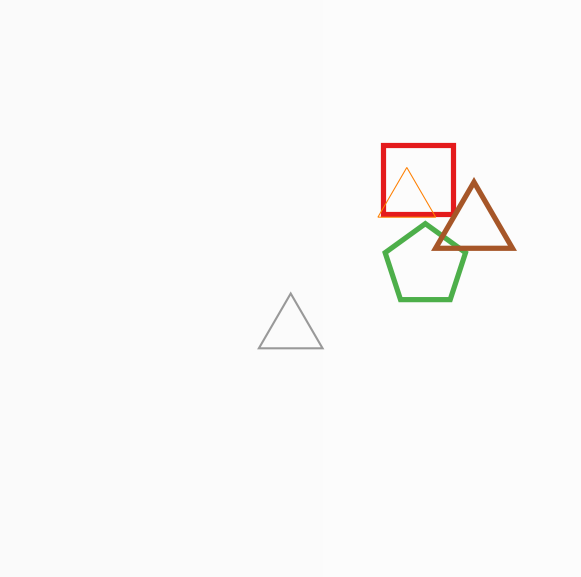[{"shape": "square", "thickness": 2.5, "radius": 0.3, "center": [0.719, 0.689]}, {"shape": "pentagon", "thickness": 2.5, "radius": 0.36, "center": [0.732, 0.539]}, {"shape": "triangle", "thickness": 0.5, "radius": 0.29, "center": [0.7, 0.652]}, {"shape": "triangle", "thickness": 2.5, "radius": 0.38, "center": [0.815, 0.607]}, {"shape": "triangle", "thickness": 1, "radius": 0.32, "center": [0.5, 0.428]}]